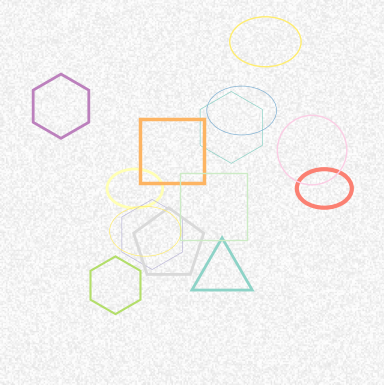[{"shape": "hexagon", "thickness": 0.5, "radius": 0.47, "center": [0.601, 0.669]}, {"shape": "triangle", "thickness": 2, "radius": 0.45, "center": [0.577, 0.292]}, {"shape": "oval", "thickness": 2, "radius": 0.36, "center": [0.35, 0.51]}, {"shape": "hexagon", "thickness": 0.5, "radius": 0.46, "center": [0.395, 0.391]}, {"shape": "oval", "thickness": 3, "radius": 0.36, "center": [0.842, 0.511]}, {"shape": "oval", "thickness": 0.5, "radius": 0.45, "center": [0.628, 0.713]}, {"shape": "square", "thickness": 2.5, "radius": 0.42, "center": [0.446, 0.609]}, {"shape": "hexagon", "thickness": 1.5, "radius": 0.37, "center": [0.3, 0.259]}, {"shape": "circle", "thickness": 1, "radius": 0.45, "center": [0.811, 0.61]}, {"shape": "pentagon", "thickness": 2, "radius": 0.48, "center": [0.438, 0.365]}, {"shape": "hexagon", "thickness": 2, "radius": 0.42, "center": [0.158, 0.724]}, {"shape": "square", "thickness": 1, "radius": 0.44, "center": [0.555, 0.464]}, {"shape": "oval", "thickness": 1, "radius": 0.46, "center": [0.689, 0.892]}, {"shape": "oval", "thickness": 0.5, "radius": 0.46, "center": [0.377, 0.399]}]